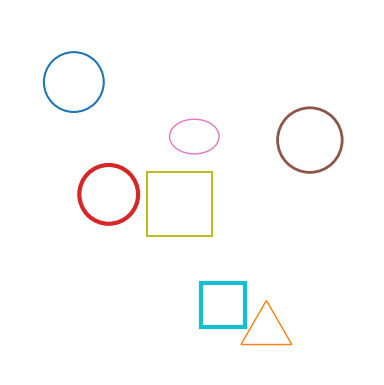[{"shape": "circle", "thickness": 1.5, "radius": 0.39, "center": [0.192, 0.787]}, {"shape": "triangle", "thickness": 1, "radius": 0.38, "center": [0.692, 0.143]}, {"shape": "circle", "thickness": 3, "radius": 0.38, "center": [0.282, 0.495]}, {"shape": "circle", "thickness": 2, "radius": 0.42, "center": [0.805, 0.636]}, {"shape": "oval", "thickness": 1, "radius": 0.32, "center": [0.505, 0.645]}, {"shape": "square", "thickness": 1.5, "radius": 0.42, "center": [0.466, 0.47]}, {"shape": "square", "thickness": 3, "radius": 0.29, "center": [0.579, 0.208]}]